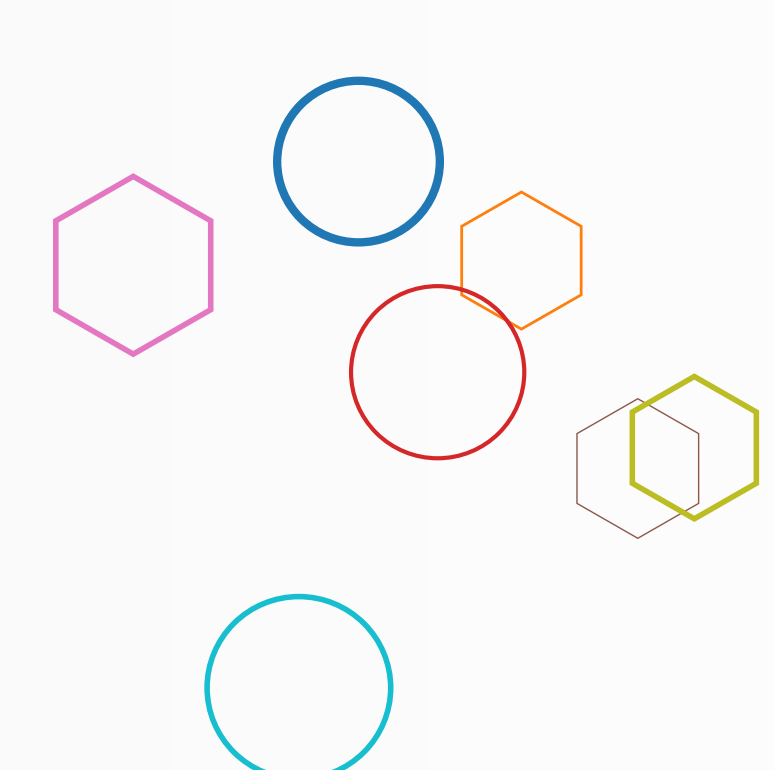[{"shape": "circle", "thickness": 3, "radius": 0.52, "center": [0.463, 0.79]}, {"shape": "hexagon", "thickness": 1, "radius": 0.45, "center": [0.673, 0.662]}, {"shape": "circle", "thickness": 1.5, "radius": 0.56, "center": [0.565, 0.517]}, {"shape": "hexagon", "thickness": 0.5, "radius": 0.45, "center": [0.823, 0.392]}, {"shape": "hexagon", "thickness": 2, "radius": 0.58, "center": [0.172, 0.656]}, {"shape": "hexagon", "thickness": 2, "radius": 0.46, "center": [0.896, 0.419]}, {"shape": "circle", "thickness": 2, "radius": 0.59, "center": [0.386, 0.107]}]